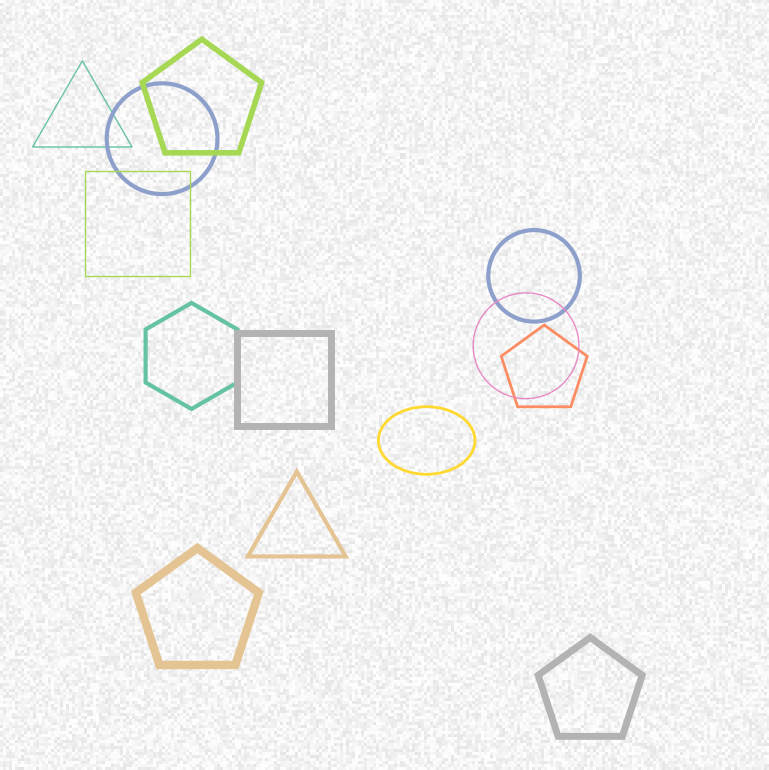[{"shape": "hexagon", "thickness": 1.5, "radius": 0.34, "center": [0.249, 0.538]}, {"shape": "triangle", "thickness": 0.5, "radius": 0.37, "center": [0.107, 0.846]}, {"shape": "pentagon", "thickness": 1, "radius": 0.29, "center": [0.707, 0.519]}, {"shape": "circle", "thickness": 1.5, "radius": 0.3, "center": [0.694, 0.642]}, {"shape": "circle", "thickness": 1.5, "radius": 0.36, "center": [0.211, 0.82]}, {"shape": "circle", "thickness": 0.5, "radius": 0.34, "center": [0.683, 0.551]}, {"shape": "pentagon", "thickness": 2, "radius": 0.41, "center": [0.262, 0.868]}, {"shape": "square", "thickness": 0.5, "radius": 0.34, "center": [0.179, 0.71]}, {"shape": "oval", "thickness": 1, "radius": 0.31, "center": [0.554, 0.428]}, {"shape": "pentagon", "thickness": 3, "radius": 0.42, "center": [0.256, 0.204]}, {"shape": "triangle", "thickness": 1.5, "radius": 0.37, "center": [0.385, 0.314]}, {"shape": "pentagon", "thickness": 2.5, "radius": 0.36, "center": [0.766, 0.101]}, {"shape": "square", "thickness": 2.5, "radius": 0.3, "center": [0.368, 0.507]}]